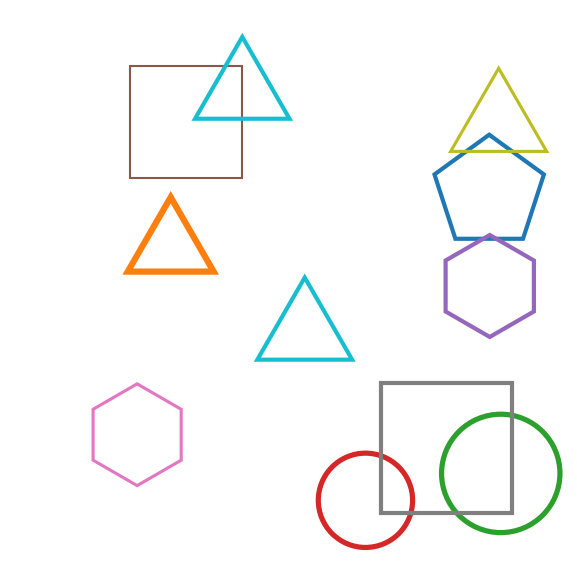[{"shape": "pentagon", "thickness": 2, "radius": 0.5, "center": [0.847, 0.666]}, {"shape": "triangle", "thickness": 3, "radius": 0.43, "center": [0.296, 0.572]}, {"shape": "circle", "thickness": 2.5, "radius": 0.51, "center": [0.867, 0.179]}, {"shape": "circle", "thickness": 2.5, "radius": 0.41, "center": [0.633, 0.133]}, {"shape": "hexagon", "thickness": 2, "radius": 0.44, "center": [0.848, 0.504]}, {"shape": "square", "thickness": 1, "radius": 0.48, "center": [0.322, 0.787]}, {"shape": "hexagon", "thickness": 1.5, "radius": 0.44, "center": [0.237, 0.246]}, {"shape": "square", "thickness": 2, "radius": 0.56, "center": [0.773, 0.223]}, {"shape": "triangle", "thickness": 1.5, "radius": 0.48, "center": [0.863, 0.785]}, {"shape": "triangle", "thickness": 2, "radius": 0.47, "center": [0.42, 0.841]}, {"shape": "triangle", "thickness": 2, "radius": 0.47, "center": [0.528, 0.424]}]